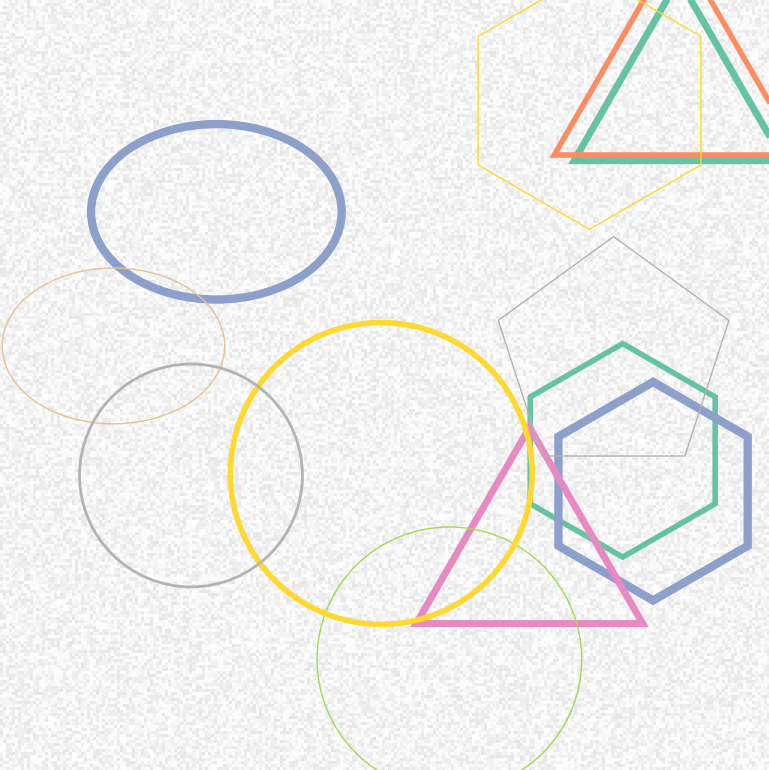[{"shape": "hexagon", "thickness": 2, "radius": 0.69, "center": [0.809, 0.415]}, {"shape": "triangle", "thickness": 2.5, "radius": 0.79, "center": [0.882, 0.87]}, {"shape": "triangle", "thickness": 2, "radius": 0.92, "center": [0.879, 0.891]}, {"shape": "oval", "thickness": 3, "radius": 0.81, "center": [0.281, 0.725]}, {"shape": "hexagon", "thickness": 3, "radius": 0.71, "center": [0.848, 0.362]}, {"shape": "triangle", "thickness": 2.5, "radius": 0.85, "center": [0.688, 0.275]}, {"shape": "circle", "thickness": 0.5, "radius": 0.86, "center": [0.584, 0.144]}, {"shape": "circle", "thickness": 2, "radius": 0.98, "center": [0.495, 0.385]}, {"shape": "hexagon", "thickness": 0.5, "radius": 0.84, "center": [0.766, 0.869]}, {"shape": "oval", "thickness": 0.5, "radius": 0.72, "center": [0.147, 0.551]}, {"shape": "circle", "thickness": 1, "radius": 0.72, "center": [0.248, 0.382]}, {"shape": "pentagon", "thickness": 0.5, "radius": 0.79, "center": [0.797, 0.535]}]